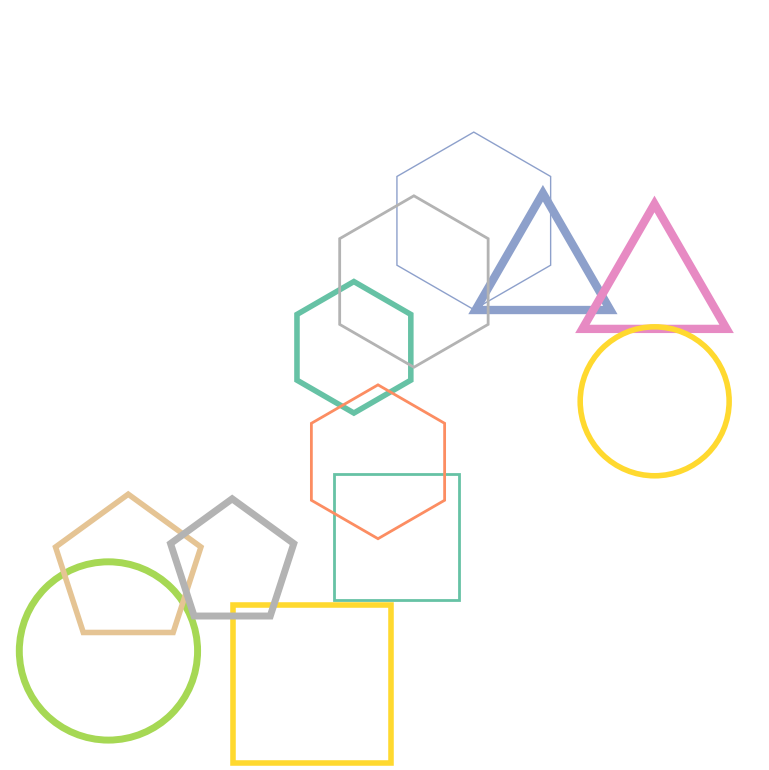[{"shape": "square", "thickness": 1, "radius": 0.41, "center": [0.515, 0.303]}, {"shape": "hexagon", "thickness": 2, "radius": 0.43, "center": [0.46, 0.549]}, {"shape": "hexagon", "thickness": 1, "radius": 0.5, "center": [0.491, 0.4]}, {"shape": "hexagon", "thickness": 0.5, "radius": 0.58, "center": [0.615, 0.713]}, {"shape": "triangle", "thickness": 3, "radius": 0.51, "center": [0.705, 0.648]}, {"shape": "triangle", "thickness": 3, "radius": 0.54, "center": [0.85, 0.627]}, {"shape": "circle", "thickness": 2.5, "radius": 0.58, "center": [0.141, 0.155]}, {"shape": "circle", "thickness": 2, "radius": 0.48, "center": [0.85, 0.479]}, {"shape": "square", "thickness": 2, "radius": 0.51, "center": [0.405, 0.112]}, {"shape": "pentagon", "thickness": 2, "radius": 0.5, "center": [0.167, 0.259]}, {"shape": "hexagon", "thickness": 1, "radius": 0.56, "center": [0.538, 0.634]}, {"shape": "pentagon", "thickness": 2.5, "radius": 0.42, "center": [0.302, 0.268]}]